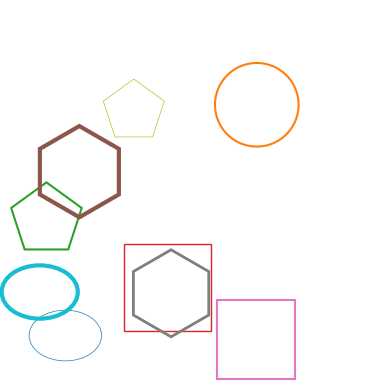[{"shape": "oval", "thickness": 0.5, "radius": 0.47, "center": [0.17, 0.129]}, {"shape": "circle", "thickness": 1.5, "radius": 0.54, "center": [0.667, 0.728]}, {"shape": "pentagon", "thickness": 1.5, "radius": 0.48, "center": [0.121, 0.43]}, {"shape": "square", "thickness": 1, "radius": 0.56, "center": [0.435, 0.253]}, {"shape": "hexagon", "thickness": 3, "radius": 0.59, "center": [0.206, 0.554]}, {"shape": "square", "thickness": 1.5, "radius": 0.51, "center": [0.665, 0.119]}, {"shape": "hexagon", "thickness": 2, "radius": 0.57, "center": [0.444, 0.238]}, {"shape": "pentagon", "thickness": 0.5, "radius": 0.42, "center": [0.348, 0.712]}, {"shape": "oval", "thickness": 3, "radius": 0.49, "center": [0.103, 0.242]}]